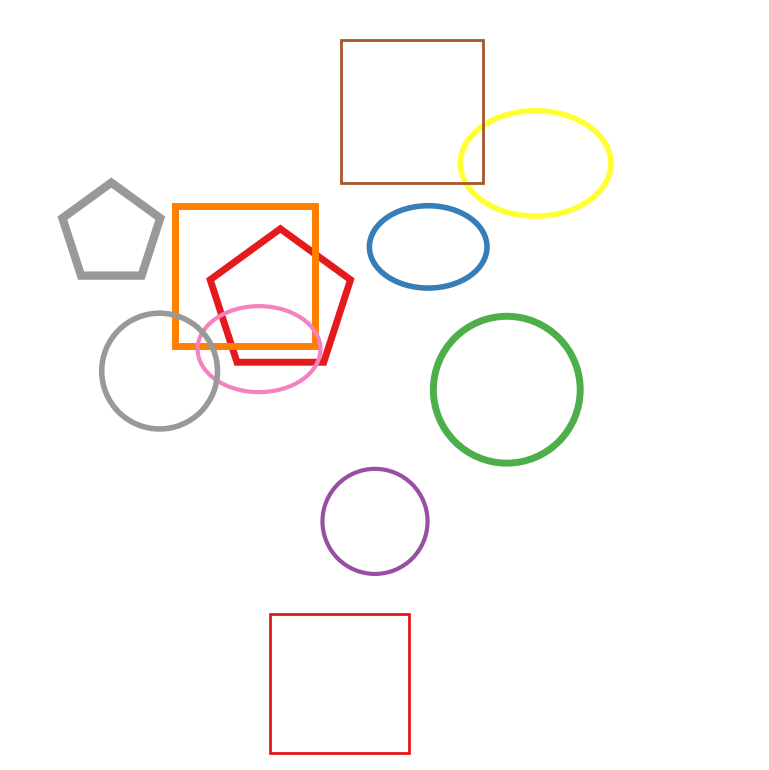[{"shape": "square", "thickness": 1, "radius": 0.45, "center": [0.441, 0.112]}, {"shape": "pentagon", "thickness": 2.5, "radius": 0.48, "center": [0.364, 0.607]}, {"shape": "oval", "thickness": 2, "radius": 0.38, "center": [0.556, 0.679]}, {"shape": "circle", "thickness": 2.5, "radius": 0.48, "center": [0.658, 0.494]}, {"shape": "circle", "thickness": 1.5, "radius": 0.34, "center": [0.487, 0.323]}, {"shape": "square", "thickness": 2.5, "radius": 0.45, "center": [0.318, 0.642]}, {"shape": "oval", "thickness": 2, "radius": 0.49, "center": [0.696, 0.788]}, {"shape": "square", "thickness": 1, "radius": 0.46, "center": [0.535, 0.855]}, {"shape": "oval", "thickness": 1.5, "radius": 0.4, "center": [0.336, 0.547]}, {"shape": "circle", "thickness": 2, "radius": 0.38, "center": [0.207, 0.518]}, {"shape": "pentagon", "thickness": 3, "radius": 0.33, "center": [0.145, 0.696]}]